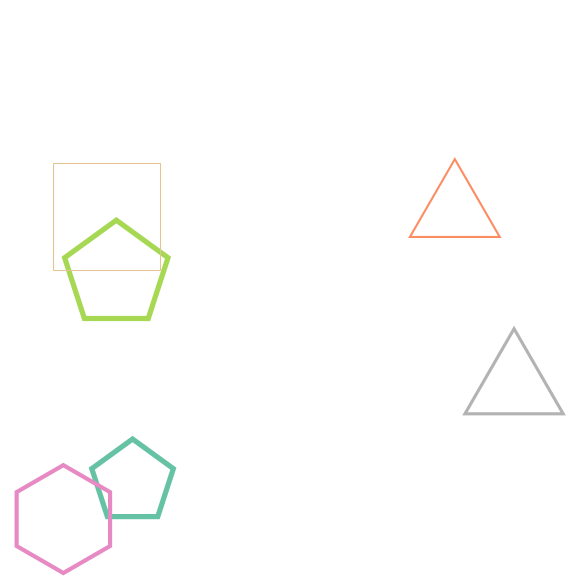[{"shape": "pentagon", "thickness": 2.5, "radius": 0.37, "center": [0.23, 0.165]}, {"shape": "triangle", "thickness": 1, "radius": 0.45, "center": [0.788, 0.634]}, {"shape": "hexagon", "thickness": 2, "radius": 0.47, "center": [0.11, 0.1]}, {"shape": "pentagon", "thickness": 2.5, "radius": 0.47, "center": [0.201, 0.524]}, {"shape": "square", "thickness": 0.5, "radius": 0.47, "center": [0.185, 0.624]}, {"shape": "triangle", "thickness": 1.5, "radius": 0.49, "center": [0.89, 0.332]}]